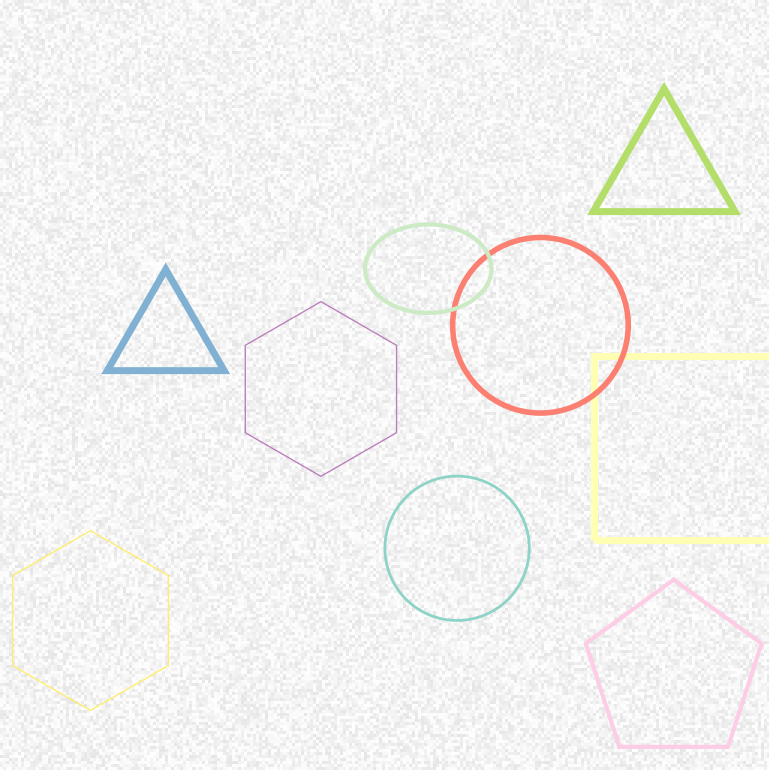[{"shape": "circle", "thickness": 1, "radius": 0.47, "center": [0.594, 0.288]}, {"shape": "square", "thickness": 2.5, "radius": 0.6, "center": [0.891, 0.418]}, {"shape": "circle", "thickness": 2, "radius": 0.57, "center": [0.702, 0.578]}, {"shape": "triangle", "thickness": 2.5, "radius": 0.44, "center": [0.215, 0.562]}, {"shape": "triangle", "thickness": 2.5, "radius": 0.53, "center": [0.862, 0.778]}, {"shape": "pentagon", "thickness": 1.5, "radius": 0.6, "center": [0.875, 0.127]}, {"shape": "hexagon", "thickness": 0.5, "radius": 0.57, "center": [0.417, 0.495]}, {"shape": "oval", "thickness": 1.5, "radius": 0.41, "center": [0.556, 0.651]}, {"shape": "hexagon", "thickness": 0.5, "radius": 0.58, "center": [0.117, 0.194]}]